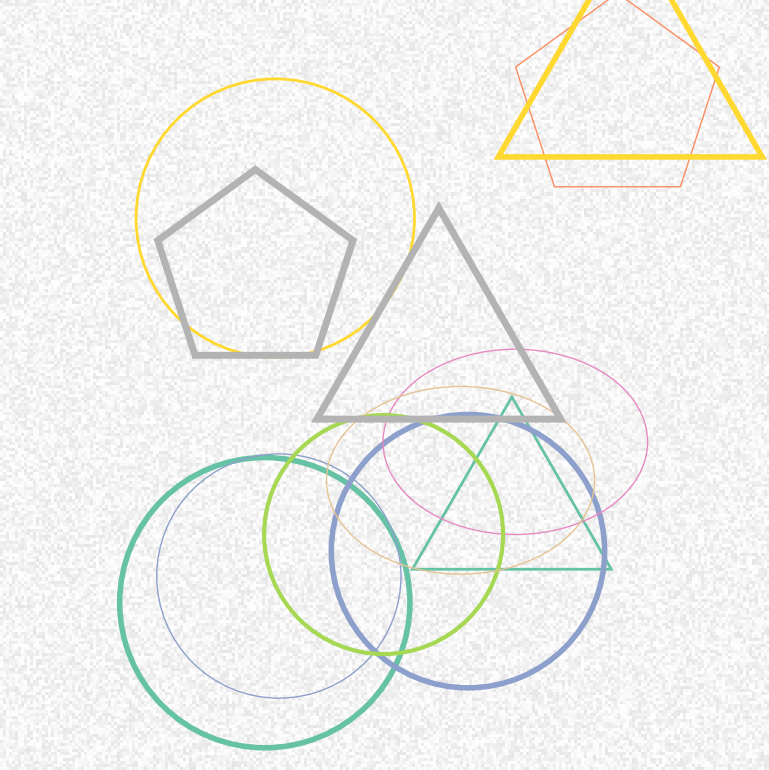[{"shape": "circle", "thickness": 2, "radius": 0.94, "center": [0.344, 0.217]}, {"shape": "triangle", "thickness": 1, "radius": 0.75, "center": [0.665, 0.335]}, {"shape": "pentagon", "thickness": 0.5, "radius": 0.7, "center": [0.802, 0.87]}, {"shape": "circle", "thickness": 0.5, "radius": 0.79, "center": [0.362, 0.252]}, {"shape": "circle", "thickness": 2, "radius": 0.89, "center": [0.608, 0.284]}, {"shape": "oval", "thickness": 0.5, "radius": 0.86, "center": [0.669, 0.426]}, {"shape": "circle", "thickness": 1.5, "radius": 0.78, "center": [0.498, 0.306]}, {"shape": "triangle", "thickness": 2, "radius": 0.99, "center": [0.818, 0.895]}, {"shape": "circle", "thickness": 1, "radius": 0.9, "center": [0.357, 0.717]}, {"shape": "oval", "thickness": 0.5, "radius": 0.87, "center": [0.598, 0.376]}, {"shape": "pentagon", "thickness": 2.5, "radius": 0.67, "center": [0.332, 0.646]}, {"shape": "triangle", "thickness": 2.5, "radius": 0.91, "center": [0.57, 0.547]}]